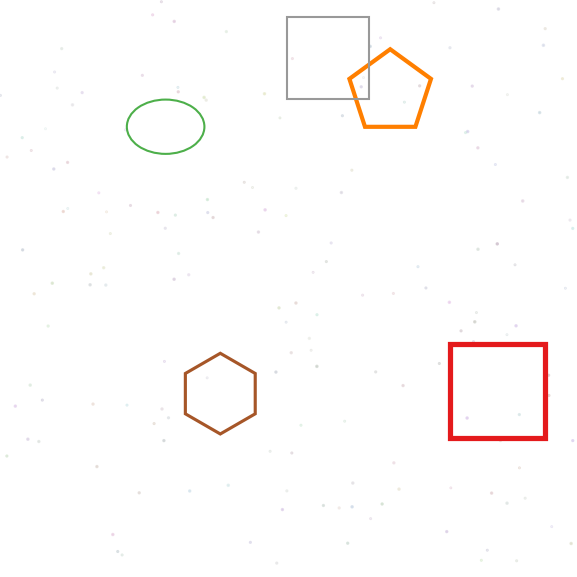[{"shape": "square", "thickness": 2.5, "radius": 0.41, "center": [0.862, 0.322]}, {"shape": "oval", "thickness": 1, "radius": 0.34, "center": [0.287, 0.78]}, {"shape": "pentagon", "thickness": 2, "radius": 0.37, "center": [0.676, 0.84]}, {"shape": "hexagon", "thickness": 1.5, "radius": 0.35, "center": [0.381, 0.318]}, {"shape": "square", "thickness": 1, "radius": 0.36, "center": [0.568, 0.898]}]